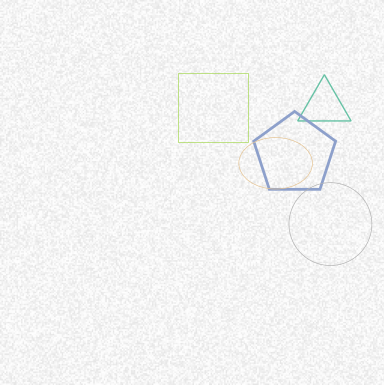[{"shape": "triangle", "thickness": 1, "radius": 0.4, "center": [0.843, 0.726]}, {"shape": "pentagon", "thickness": 2, "radius": 0.56, "center": [0.765, 0.599]}, {"shape": "square", "thickness": 0.5, "radius": 0.45, "center": [0.553, 0.721]}, {"shape": "oval", "thickness": 0.5, "radius": 0.48, "center": [0.716, 0.576]}, {"shape": "circle", "thickness": 0.5, "radius": 0.54, "center": [0.858, 0.418]}]